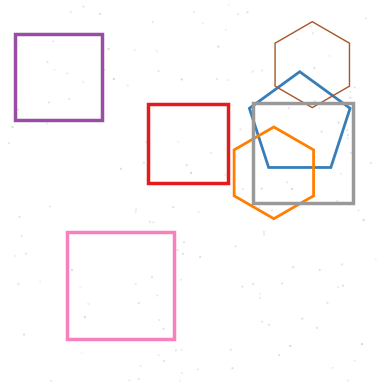[{"shape": "square", "thickness": 2.5, "radius": 0.52, "center": [0.489, 0.627]}, {"shape": "pentagon", "thickness": 2, "radius": 0.69, "center": [0.779, 0.676]}, {"shape": "square", "thickness": 2.5, "radius": 0.56, "center": [0.151, 0.8]}, {"shape": "hexagon", "thickness": 2, "radius": 0.6, "center": [0.711, 0.551]}, {"shape": "hexagon", "thickness": 1, "radius": 0.56, "center": [0.811, 0.832]}, {"shape": "square", "thickness": 2.5, "radius": 0.69, "center": [0.313, 0.258]}, {"shape": "square", "thickness": 2.5, "radius": 0.65, "center": [0.787, 0.603]}]